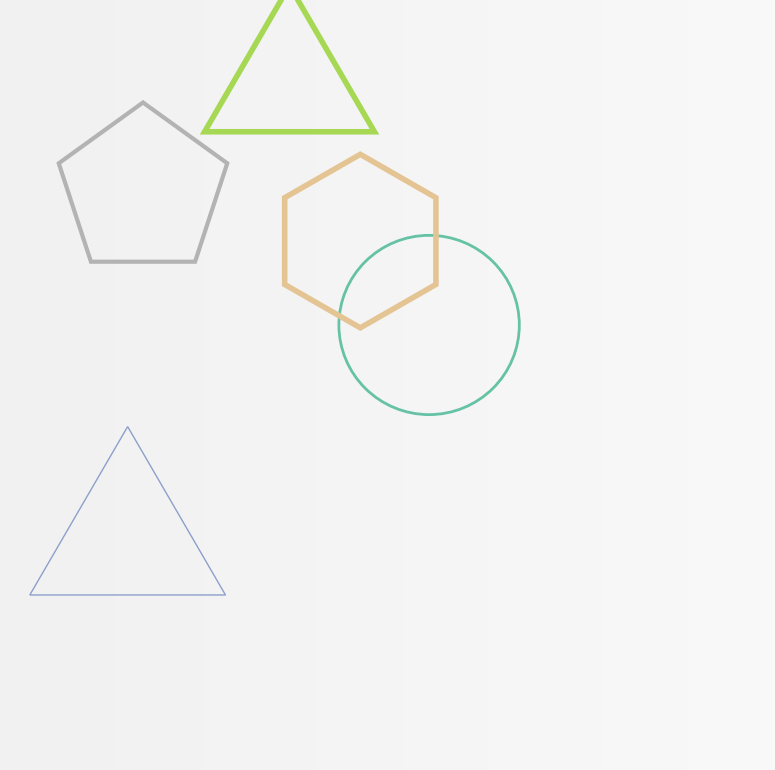[{"shape": "circle", "thickness": 1, "radius": 0.58, "center": [0.554, 0.578]}, {"shape": "triangle", "thickness": 0.5, "radius": 0.73, "center": [0.165, 0.3]}, {"shape": "triangle", "thickness": 2, "radius": 0.63, "center": [0.374, 0.892]}, {"shape": "hexagon", "thickness": 2, "radius": 0.56, "center": [0.465, 0.687]}, {"shape": "pentagon", "thickness": 1.5, "radius": 0.57, "center": [0.185, 0.753]}]